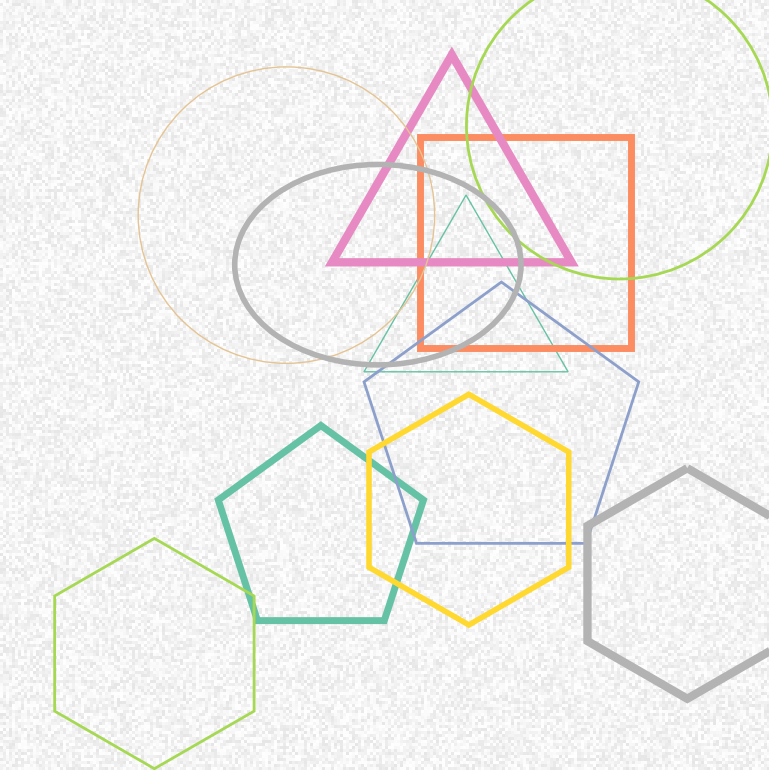[{"shape": "triangle", "thickness": 0.5, "radius": 0.77, "center": [0.605, 0.594]}, {"shape": "pentagon", "thickness": 2.5, "radius": 0.7, "center": [0.417, 0.307]}, {"shape": "square", "thickness": 2.5, "radius": 0.68, "center": [0.683, 0.685]}, {"shape": "pentagon", "thickness": 1, "radius": 0.94, "center": [0.651, 0.446]}, {"shape": "triangle", "thickness": 3, "radius": 0.9, "center": [0.587, 0.749]}, {"shape": "circle", "thickness": 1, "radius": 0.99, "center": [0.805, 0.837]}, {"shape": "hexagon", "thickness": 1, "radius": 0.75, "center": [0.2, 0.151]}, {"shape": "hexagon", "thickness": 2, "radius": 0.75, "center": [0.609, 0.338]}, {"shape": "circle", "thickness": 0.5, "radius": 0.96, "center": [0.372, 0.721]}, {"shape": "oval", "thickness": 2, "radius": 0.93, "center": [0.491, 0.656]}, {"shape": "hexagon", "thickness": 3, "radius": 0.75, "center": [0.893, 0.242]}]